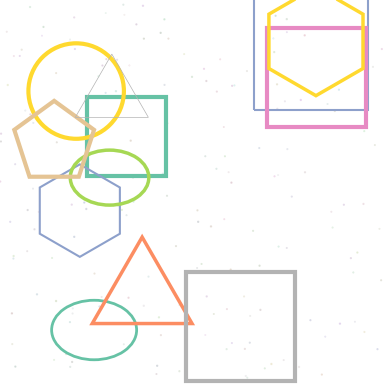[{"shape": "oval", "thickness": 2, "radius": 0.55, "center": [0.244, 0.143]}, {"shape": "square", "thickness": 3, "radius": 0.51, "center": [0.328, 0.645]}, {"shape": "triangle", "thickness": 2.5, "radius": 0.75, "center": [0.369, 0.234]}, {"shape": "hexagon", "thickness": 1.5, "radius": 0.6, "center": [0.207, 0.453]}, {"shape": "square", "thickness": 1.5, "radius": 0.74, "center": [0.807, 0.863]}, {"shape": "square", "thickness": 3, "radius": 0.64, "center": [0.822, 0.799]}, {"shape": "oval", "thickness": 2.5, "radius": 0.51, "center": [0.285, 0.539]}, {"shape": "hexagon", "thickness": 2.5, "radius": 0.71, "center": [0.821, 0.893]}, {"shape": "circle", "thickness": 3, "radius": 0.62, "center": [0.198, 0.764]}, {"shape": "pentagon", "thickness": 3, "radius": 0.54, "center": [0.141, 0.629]}, {"shape": "square", "thickness": 3, "radius": 0.71, "center": [0.625, 0.152]}, {"shape": "triangle", "thickness": 0.5, "radius": 0.55, "center": [0.29, 0.75]}]